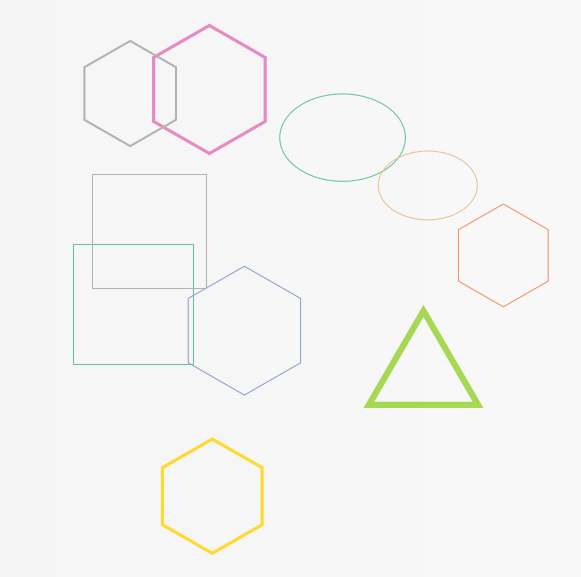[{"shape": "oval", "thickness": 0.5, "radius": 0.54, "center": [0.589, 0.761]}, {"shape": "square", "thickness": 0.5, "radius": 0.52, "center": [0.229, 0.473]}, {"shape": "hexagon", "thickness": 0.5, "radius": 0.45, "center": [0.866, 0.557]}, {"shape": "hexagon", "thickness": 0.5, "radius": 0.56, "center": [0.42, 0.427]}, {"shape": "hexagon", "thickness": 1.5, "radius": 0.55, "center": [0.36, 0.844]}, {"shape": "triangle", "thickness": 3, "radius": 0.54, "center": [0.729, 0.352]}, {"shape": "hexagon", "thickness": 1.5, "radius": 0.49, "center": [0.365, 0.14]}, {"shape": "oval", "thickness": 0.5, "radius": 0.43, "center": [0.736, 0.678]}, {"shape": "hexagon", "thickness": 1, "radius": 0.46, "center": [0.224, 0.837]}, {"shape": "square", "thickness": 0.5, "radius": 0.49, "center": [0.256, 0.599]}]